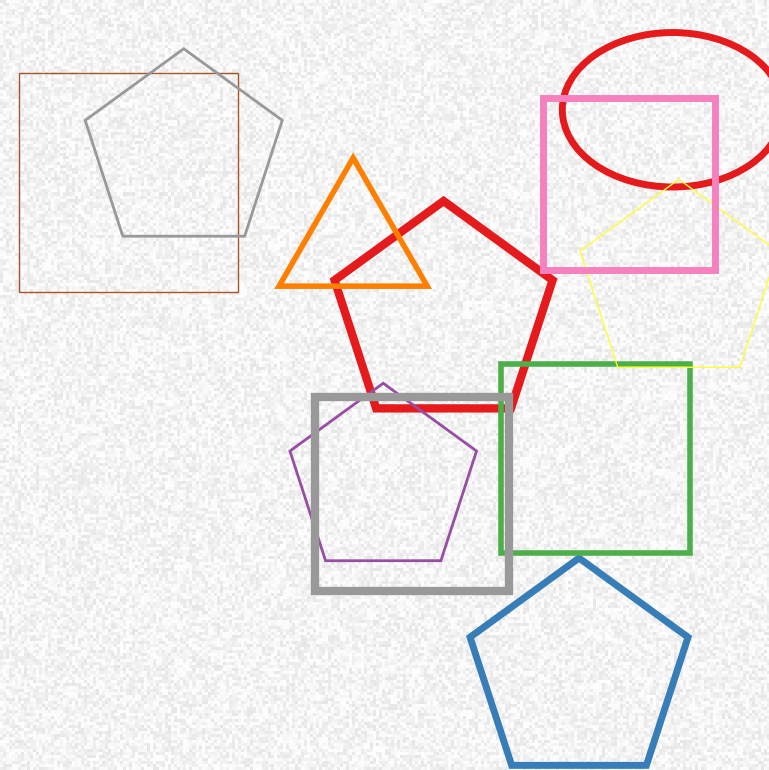[{"shape": "oval", "thickness": 2.5, "radius": 0.72, "center": [0.874, 0.857]}, {"shape": "pentagon", "thickness": 3, "radius": 0.74, "center": [0.576, 0.59]}, {"shape": "pentagon", "thickness": 2.5, "radius": 0.74, "center": [0.752, 0.126]}, {"shape": "square", "thickness": 2, "radius": 0.61, "center": [0.773, 0.405]}, {"shape": "pentagon", "thickness": 1, "radius": 0.64, "center": [0.498, 0.375]}, {"shape": "triangle", "thickness": 2, "radius": 0.56, "center": [0.459, 0.684]}, {"shape": "pentagon", "thickness": 0.5, "radius": 0.67, "center": [0.882, 0.632]}, {"shape": "square", "thickness": 0.5, "radius": 0.71, "center": [0.167, 0.763]}, {"shape": "square", "thickness": 2.5, "radius": 0.56, "center": [0.817, 0.761]}, {"shape": "square", "thickness": 3, "radius": 0.63, "center": [0.535, 0.358]}, {"shape": "pentagon", "thickness": 1, "radius": 0.67, "center": [0.239, 0.802]}]